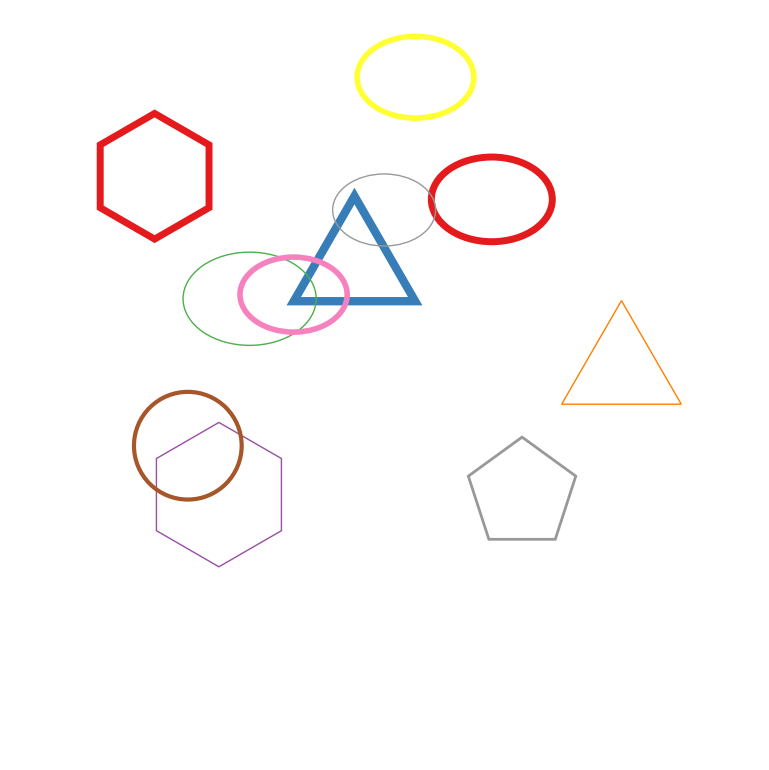[{"shape": "hexagon", "thickness": 2.5, "radius": 0.41, "center": [0.201, 0.771]}, {"shape": "oval", "thickness": 2.5, "radius": 0.39, "center": [0.639, 0.741]}, {"shape": "triangle", "thickness": 3, "radius": 0.46, "center": [0.46, 0.654]}, {"shape": "oval", "thickness": 0.5, "radius": 0.43, "center": [0.324, 0.612]}, {"shape": "hexagon", "thickness": 0.5, "radius": 0.47, "center": [0.284, 0.358]}, {"shape": "triangle", "thickness": 0.5, "radius": 0.45, "center": [0.807, 0.52]}, {"shape": "oval", "thickness": 2, "radius": 0.38, "center": [0.54, 0.9]}, {"shape": "circle", "thickness": 1.5, "radius": 0.35, "center": [0.244, 0.421]}, {"shape": "oval", "thickness": 2, "radius": 0.35, "center": [0.381, 0.617]}, {"shape": "pentagon", "thickness": 1, "radius": 0.37, "center": [0.678, 0.359]}, {"shape": "oval", "thickness": 0.5, "radius": 0.33, "center": [0.499, 0.727]}]